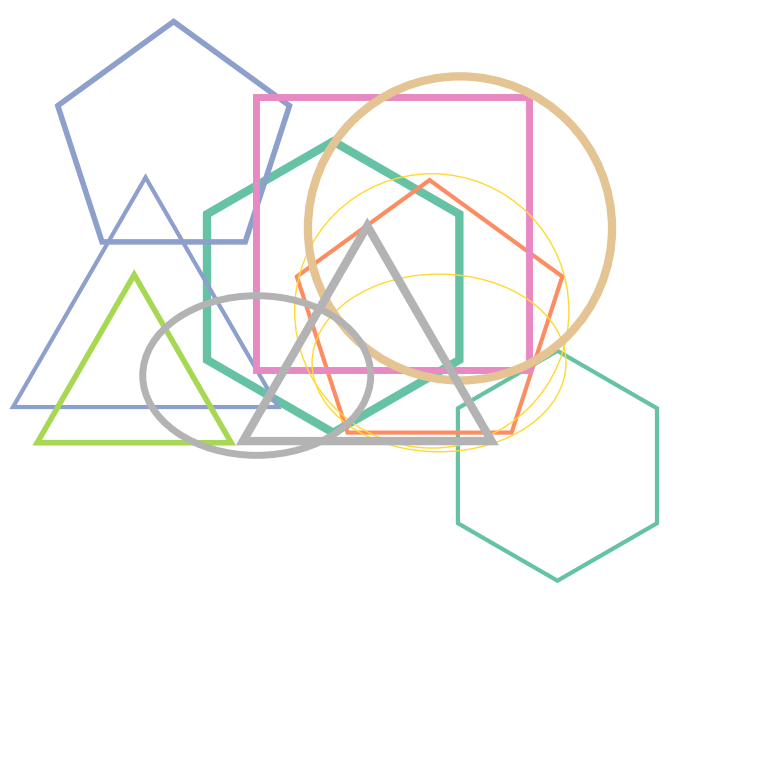[{"shape": "hexagon", "thickness": 3, "radius": 0.95, "center": [0.433, 0.627]}, {"shape": "hexagon", "thickness": 1.5, "radius": 0.75, "center": [0.724, 0.395]}, {"shape": "pentagon", "thickness": 1.5, "radius": 0.91, "center": [0.558, 0.585]}, {"shape": "triangle", "thickness": 1.5, "radius": 0.99, "center": [0.189, 0.571]}, {"shape": "pentagon", "thickness": 2, "radius": 0.79, "center": [0.225, 0.814]}, {"shape": "square", "thickness": 2.5, "radius": 0.89, "center": [0.51, 0.697]}, {"shape": "triangle", "thickness": 2, "radius": 0.73, "center": [0.174, 0.498]}, {"shape": "circle", "thickness": 0.5, "radius": 0.89, "center": [0.561, 0.596]}, {"shape": "oval", "thickness": 0.5, "radius": 0.82, "center": [0.57, 0.529]}, {"shape": "circle", "thickness": 3, "radius": 0.99, "center": [0.597, 0.703]}, {"shape": "triangle", "thickness": 3, "radius": 0.93, "center": [0.477, 0.52]}, {"shape": "oval", "thickness": 2.5, "radius": 0.74, "center": [0.333, 0.512]}]